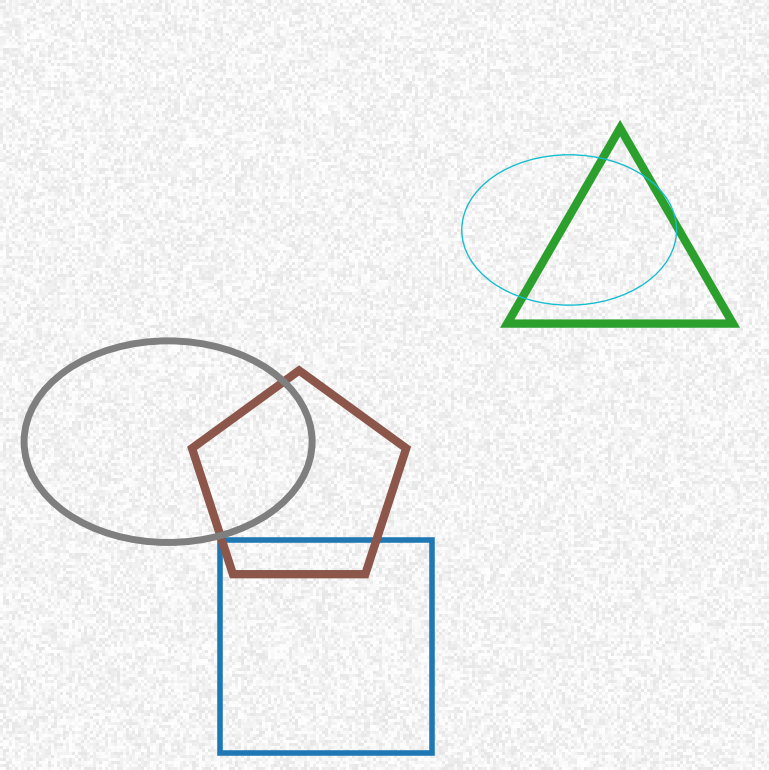[{"shape": "square", "thickness": 2, "radius": 0.69, "center": [0.423, 0.161]}, {"shape": "triangle", "thickness": 3, "radius": 0.85, "center": [0.805, 0.664]}, {"shape": "pentagon", "thickness": 3, "radius": 0.73, "center": [0.388, 0.373]}, {"shape": "oval", "thickness": 2.5, "radius": 0.94, "center": [0.218, 0.426]}, {"shape": "oval", "thickness": 0.5, "radius": 0.7, "center": [0.739, 0.701]}]